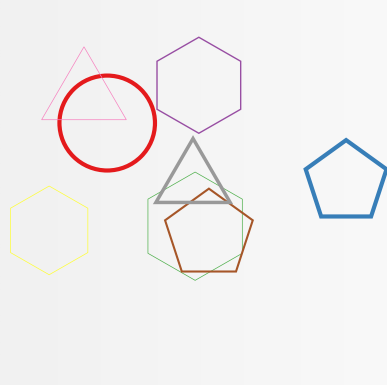[{"shape": "circle", "thickness": 3, "radius": 0.62, "center": [0.277, 0.68]}, {"shape": "pentagon", "thickness": 3, "radius": 0.55, "center": [0.893, 0.526]}, {"shape": "hexagon", "thickness": 0.5, "radius": 0.7, "center": [0.504, 0.412]}, {"shape": "hexagon", "thickness": 1, "radius": 0.62, "center": [0.513, 0.779]}, {"shape": "hexagon", "thickness": 0.5, "radius": 0.58, "center": [0.127, 0.402]}, {"shape": "pentagon", "thickness": 1.5, "radius": 0.59, "center": [0.539, 0.391]}, {"shape": "triangle", "thickness": 0.5, "radius": 0.63, "center": [0.217, 0.752]}, {"shape": "triangle", "thickness": 2.5, "radius": 0.55, "center": [0.498, 0.529]}]